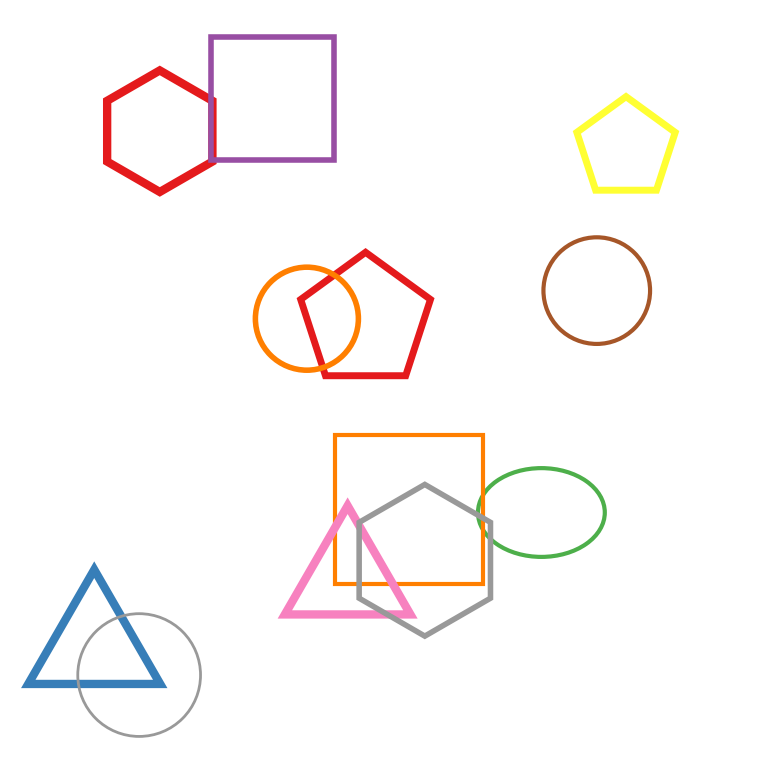[{"shape": "hexagon", "thickness": 3, "radius": 0.39, "center": [0.208, 0.83]}, {"shape": "pentagon", "thickness": 2.5, "radius": 0.44, "center": [0.475, 0.584]}, {"shape": "triangle", "thickness": 3, "radius": 0.49, "center": [0.122, 0.161]}, {"shape": "oval", "thickness": 1.5, "radius": 0.41, "center": [0.703, 0.334]}, {"shape": "square", "thickness": 2, "radius": 0.4, "center": [0.354, 0.872]}, {"shape": "square", "thickness": 1.5, "radius": 0.48, "center": [0.531, 0.338]}, {"shape": "circle", "thickness": 2, "radius": 0.33, "center": [0.399, 0.586]}, {"shape": "pentagon", "thickness": 2.5, "radius": 0.34, "center": [0.813, 0.807]}, {"shape": "circle", "thickness": 1.5, "radius": 0.35, "center": [0.775, 0.623]}, {"shape": "triangle", "thickness": 3, "radius": 0.47, "center": [0.451, 0.249]}, {"shape": "hexagon", "thickness": 2, "radius": 0.49, "center": [0.552, 0.272]}, {"shape": "circle", "thickness": 1, "radius": 0.4, "center": [0.181, 0.123]}]